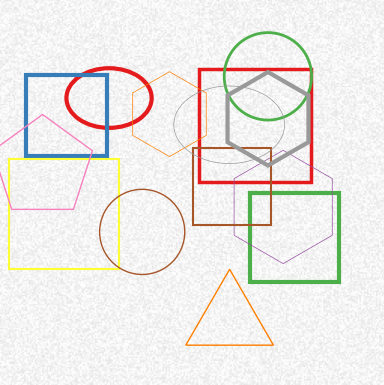[{"shape": "oval", "thickness": 3, "radius": 0.55, "center": [0.283, 0.745]}, {"shape": "square", "thickness": 2.5, "radius": 0.73, "center": [0.663, 0.675]}, {"shape": "square", "thickness": 3, "radius": 0.53, "center": [0.172, 0.701]}, {"shape": "square", "thickness": 3, "radius": 0.58, "center": [0.765, 0.384]}, {"shape": "circle", "thickness": 2, "radius": 0.57, "center": [0.696, 0.802]}, {"shape": "hexagon", "thickness": 0.5, "radius": 0.74, "center": [0.736, 0.462]}, {"shape": "hexagon", "thickness": 0.5, "radius": 0.55, "center": [0.44, 0.704]}, {"shape": "triangle", "thickness": 1, "radius": 0.66, "center": [0.596, 0.169]}, {"shape": "square", "thickness": 1.5, "radius": 0.72, "center": [0.165, 0.445]}, {"shape": "square", "thickness": 1.5, "radius": 0.5, "center": [0.603, 0.516]}, {"shape": "circle", "thickness": 1, "radius": 0.55, "center": [0.369, 0.398]}, {"shape": "pentagon", "thickness": 1, "radius": 0.68, "center": [0.111, 0.566]}, {"shape": "oval", "thickness": 0.5, "radius": 0.72, "center": [0.595, 0.676]}, {"shape": "hexagon", "thickness": 3, "radius": 0.61, "center": [0.696, 0.692]}]